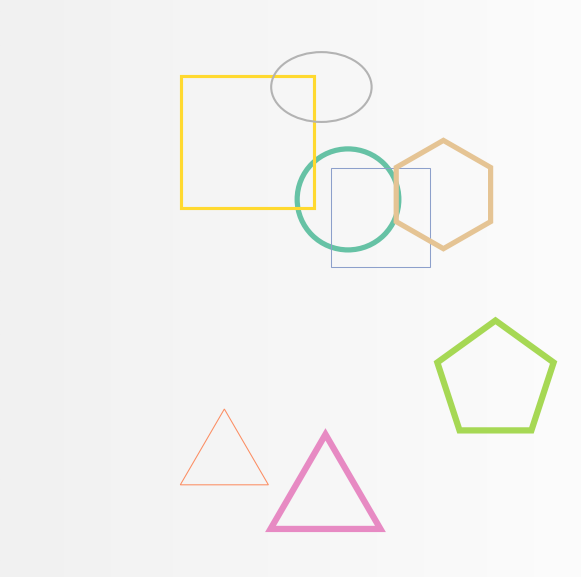[{"shape": "circle", "thickness": 2.5, "radius": 0.44, "center": [0.599, 0.654]}, {"shape": "triangle", "thickness": 0.5, "radius": 0.44, "center": [0.386, 0.203]}, {"shape": "square", "thickness": 0.5, "radius": 0.43, "center": [0.654, 0.622]}, {"shape": "triangle", "thickness": 3, "radius": 0.55, "center": [0.56, 0.138]}, {"shape": "pentagon", "thickness": 3, "radius": 0.53, "center": [0.852, 0.339]}, {"shape": "square", "thickness": 1.5, "radius": 0.57, "center": [0.426, 0.753]}, {"shape": "hexagon", "thickness": 2.5, "radius": 0.47, "center": [0.763, 0.662]}, {"shape": "oval", "thickness": 1, "radius": 0.43, "center": [0.553, 0.848]}]